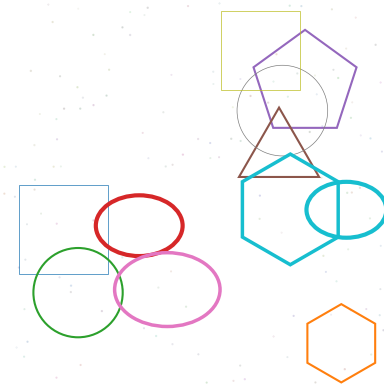[{"shape": "square", "thickness": 0.5, "radius": 0.58, "center": [0.165, 0.404]}, {"shape": "hexagon", "thickness": 1.5, "radius": 0.51, "center": [0.886, 0.108]}, {"shape": "circle", "thickness": 1.5, "radius": 0.58, "center": [0.203, 0.24]}, {"shape": "oval", "thickness": 3, "radius": 0.56, "center": [0.362, 0.414]}, {"shape": "pentagon", "thickness": 1.5, "radius": 0.7, "center": [0.792, 0.782]}, {"shape": "triangle", "thickness": 1.5, "radius": 0.6, "center": [0.725, 0.6]}, {"shape": "oval", "thickness": 2.5, "radius": 0.68, "center": [0.435, 0.248]}, {"shape": "circle", "thickness": 0.5, "radius": 0.59, "center": [0.733, 0.713]}, {"shape": "square", "thickness": 0.5, "radius": 0.52, "center": [0.676, 0.869]}, {"shape": "oval", "thickness": 3, "radius": 0.52, "center": [0.9, 0.455]}, {"shape": "hexagon", "thickness": 2.5, "radius": 0.72, "center": [0.754, 0.456]}]